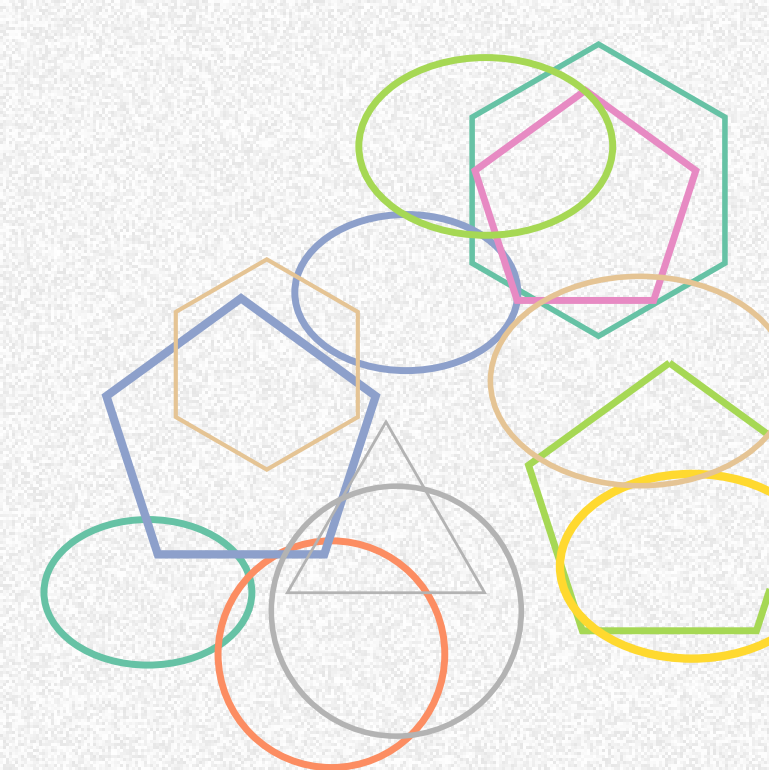[{"shape": "hexagon", "thickness": 2, "radius": 0.95, "center": [0.777, 0.753]}, {"shape": "oval", "thickness": 2.5, "radius": 0.68, "center": [0.192, 0.231]}, {"shape": "circle", "thickness": 2.5, "radius": 0.74, "center": [0.43, 0.15]}, {"shape": "pentagon", "thickness": 3, "radius": 0.92, "center": [0.313, 0.429]}, {"shape": "oval", "thickness": 2.5, "radius": 0.72, "center": [0.528, 0.62]}, {"shape": "pentagon", "thickness": 2.5, "radius": 0.75, "center": [0.76, 0.732]}, {"shape": "pentagon", "thickness": 2.5, "radius": 0.96, "center": [0.869, 0.336]}, {"shape": "oval", "thickness": 2.5, "radius": 0.82, "center": [0.631, 0.81]}, {"shape": "oval", "thickness": 3, "radius": 0.86, "center": [0.899, 0.265]}, {"shape": "hexagon", "thickness": 1.5, "radius": 0.68, "center": [0.347, 0.527]}, {"shape": "oval", "thickness": 2, "radius": 0.97, "center": [0.831, 0.505]}, {"shape": "circle", "thickness": 2, "radius": 0.81, "center": [0.515, 0.206]}, {"shape": "triangle", "thickness": 1, "radius": 0.74, "center": [0.501, 0.304]}]